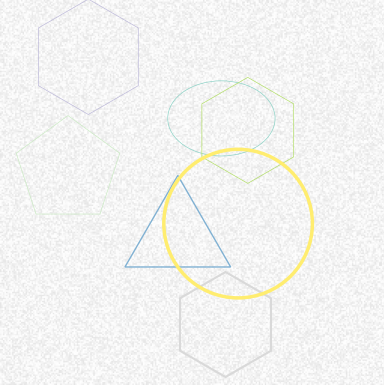[{"shape": "oval", "thickness": 0.5, "radius": 0.7, "center": [0.575, 0.692]}, {"shape": "hexagon", "thickness": 0.5, "radius": 0.75, "center": [0.229, 0.852]}, {"shape": "triangle", "thickness": 1, "radius": 0.79, "center": [0.462, 0.386]}, {"shape": "hexagon", "thickness": 0.5, "radius": 0.69, "center": [0.644, 0.661]}, {"shape": "hexagon", "thickness": 1.5, "radius": 0.68, "center": [0.586, 0.157]}, {"shape": "pentagon", "thickness": 0.5, "radius": 0.71, "center": [0.177, 0.558]}, {"shape": "circle", "thickness": 2.5, "radius": 0.96, "center": [0.618, 0.419]}]